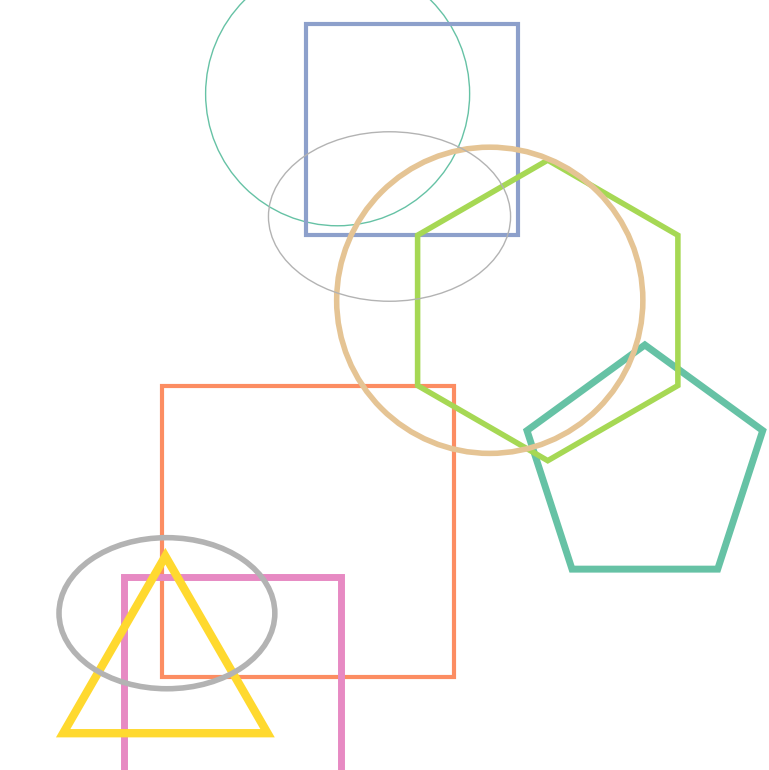[{"shape": "pentagon", "thickness": 2.5, "radius": 0.8, "center": [0.837, 0.391]}, {"shape": "circle", "thickness": 0.5, "radius": 0.86, "center": [0.438, 0.878]}, {"shape": "square", "thickness": 1.5, "radius": 0.95, "center": [0.399, 0.31]}, {"shape": "square", "thickness": 1.5, "radius": 0.69, "center": [0.535, 0.832]}, {"shape": "square", "thickness": 2.5, "radius": 0.7, "center": [0.302, 0.11]}, {"shape": "hexagon", "thickness": 2, "radius": 0.98, "center": [0.711, 0.597]}, {"shape": "triangle", "thickness": 3, "radius": 0.77, "center": [0.215, 0.124]}, {"shape": "circle", "thickness": 2, "radius": 0.99, "center": [0.636, 0.61]}, {"shape": "oval", "thickness": 0.5, "radius": 0.79, "center": [0.506, 0.719]}, {"shape": "oval", "thickness": 2, "radius": 0.7, "center": [0.217, 0.204]}]